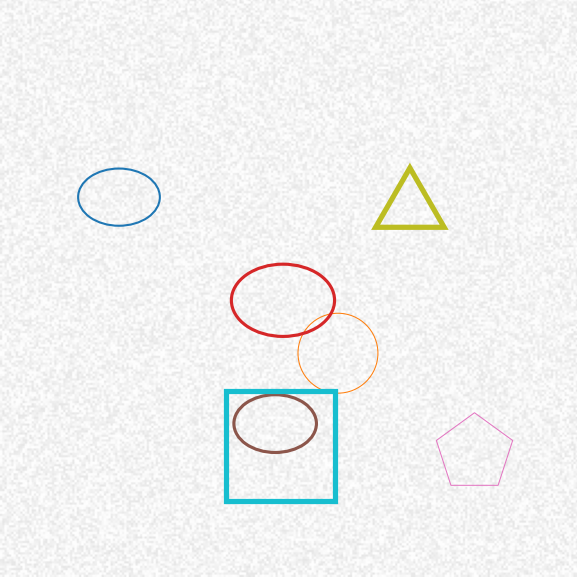[{"shape": "oval", "thickness": 1, "radius": 0.35, "center": [0.206, 0.658]}, {"shape": "circle", "thickness": 0.5, "radius": 0.35, "center": [0.585, 0.388]}, {"shape": "oval", "thickness": 1.5, "radius": 0.45, "center": [0.49, 0.479]}, {"shape": "oval", "thickness": 1.5, "radius": 0.36, "center": [0.476, 0.266]}, {"shape": "pentagon", "thickness": 0.5, "radius": 0.35, "center": [0.822, 0.215]}, {"shape": "triangle", "thickness": 2.5, "radius": 0.34, "center": [0.71, 0.64]}, {"shape": "square", "thickness": 2.5, "radius": 0.47, "center": [0.486, 0.227]}]